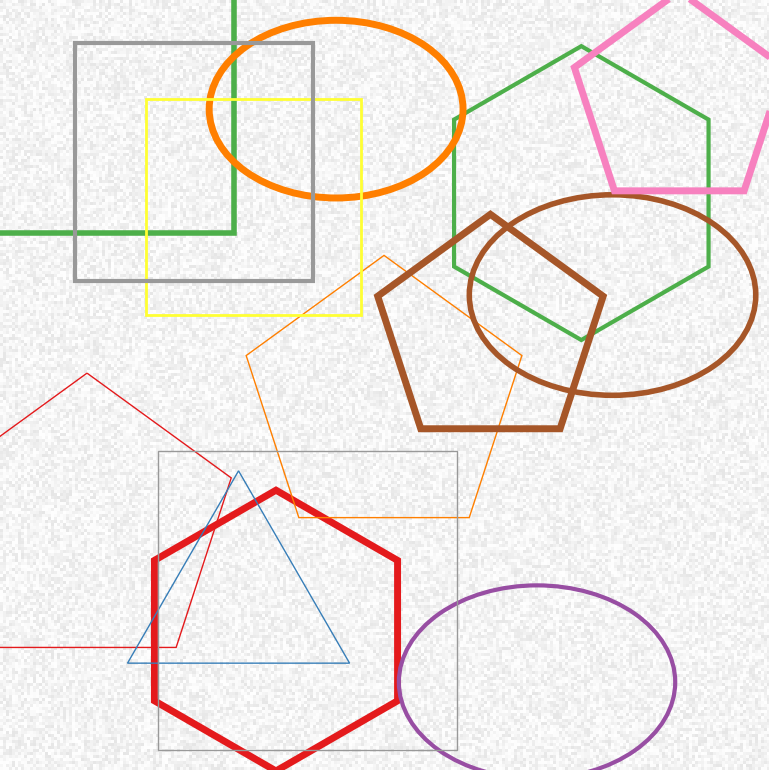[{"shape": "pentagon", "thickness": 0.5, "radius": 0.98, "center": [0.113, 0.318]}, {"shape": "hexagon", "thickness": 2.5, "radius": 0.91, "center": [0.358, 0.181]}, {"shape": "triangle", "thickness": 0.5, "radius": 0.83, "center": [0.31, 0.222]}, {"shape": "hexagon", "thickness": 1.5, "radius": 0.95, "center": [0.755, 0.749]}, {"shape": "square", "thickness": 2, "radius": 0.85, "center": [0.133, 0.868]}, {"shape": "oval", "thickness": 1.5, "radius": 0.9, "center": [0.697, 0.114]}, {"shape": "oval", "thickness": 2.5, "radius": 0.82, "center": [0.437, 0.858]}, {"shape": "pentagon", "thickness": 0.5, "radius": 0.94, "center": [0.499, 0.48]}, {"shape": "square", "thickness": 1, "radius": 0.7, "center": [0.329, 0.731]}, {"shape": "pentagon", "thickness": 2.5, "radius": 0.77, "center": [0.637, 0.568]}, {"shape": "oval", "thickness": 2, "radius": 0.93, "center": [0.796, 0.617]}, {"shape": "pentagon", "thickness": 2.5, "radius": 0.72, "center": [0.882, 0.868]}, {"shape": "square", "thickness": 0.5, "radius": 0.97, "center": [0.399, 0.221]}, {"shape": "square", "thickness": 1.5, "radius": 0.77, "center": [0.252, 0.79]}]